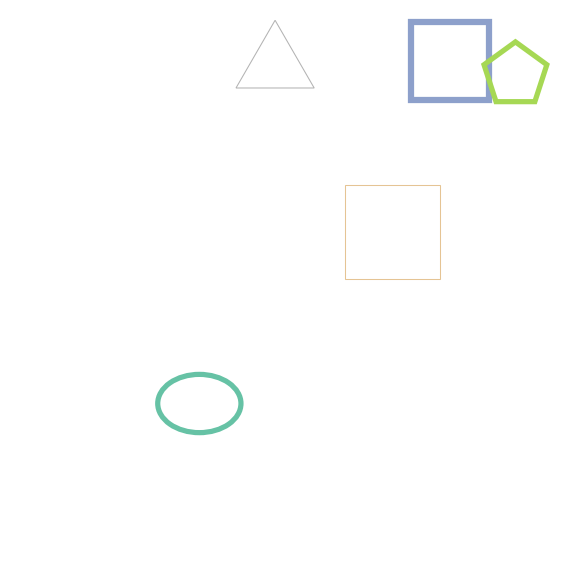[{"shape": "oval", "thickness": 2.5, "radius": 0.36, "center": [0.345, 0.3]}, {"shape": "square", "thickness": 3, "radius": 0.34, "center": [0.779, 0.894]}, {"shape": "pentagon", "thickness": 2.5, "radius": 0.29, "center": [0.893, 0.869]}, {"shape": "square", "thickness": 0.5, "radius": 0.41, "center": [0.68, 0.598]}, {"shape": "triangle", "thickness": 0.5, "radius": 0.39, "center": [0.476, 0.886]}]